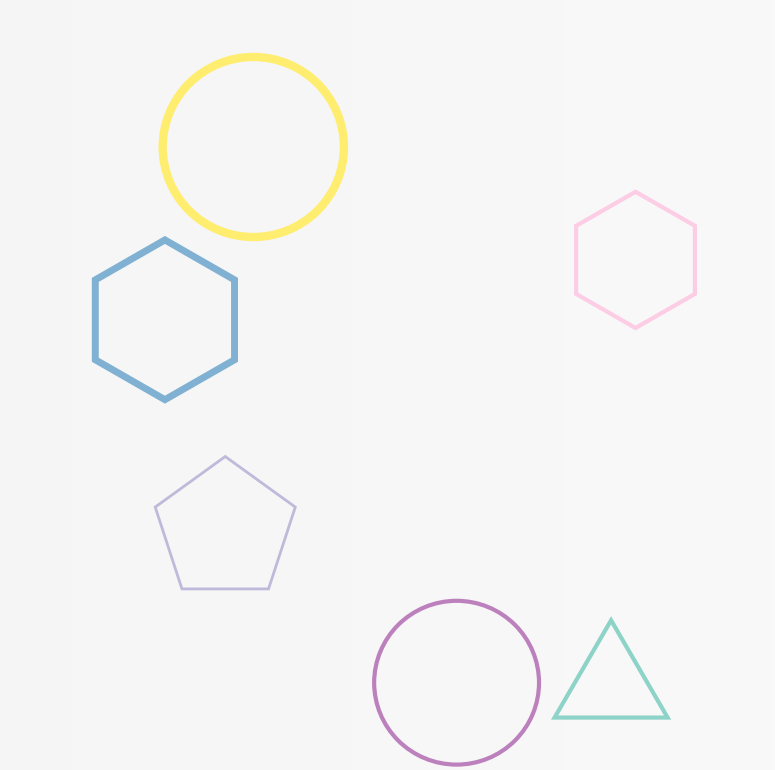[{"shape": "triangle", "thickness": 1.5, "radius": 0.42, "center": [0.789, 0.11]}, {"shape": "pentagon", "thickness": 1, "radius": 0.48, "center": [0.291, 0.312]}, {"shape": "hexagon", "thickness": 2.5, "radius": 0.52, "center": [0.213, 0.585]}, {"shape": "hexagon", "thickness": 1.5, "radius": 0.44, "center": [0.82, 0.662]}, {"shape": "circle", "thickness": 1.5, "radius": 0.53, "center": [0.589, 0.113]}, {"shape": "circle", "thickness": 3, "radius": 0.58, "center": [0.327, 0.809]}]